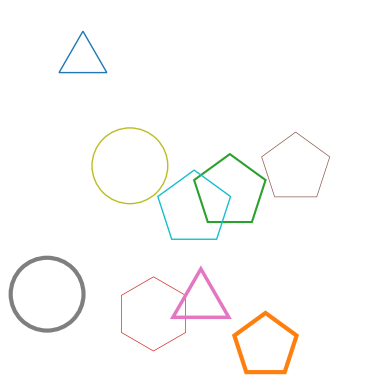[{"shape": "triangle", "thickness": 1, "radius": 0.36, "center": [0.215, 0.847]}, {"shape": "pentagon", "thickness": 3, "radius": 0.42, "center": [0.69, 0.102]}, {"shape": "pentagon", "thickness": 1.5, "radius": 0.49, "center": [0.597, 0.502]}, {"shape": "hexagon", "thickness": 0.5, "radius": 0.48, "center": [0.399, 0.185]}, {"shape": "pentagon", "thickness": 0.5, "radius": 0.47, "center": [0.768, 0.564]}, {"shape": "triangle", "thickness": 2.5, "radius": 0.42, "center": [0.522, 0.218]}, {"shape": "circle", "thickness": 3, "radius": 0.47, "center": [0.122, 0.236]}, {"shape": "circle", "thickness": 1, "radius": 0.49, "center": [0.337, 0.569]}, {"shape": "pentagon", "thickness": 1, "radius": 0.5, "center": [0.504, 0.459]}]